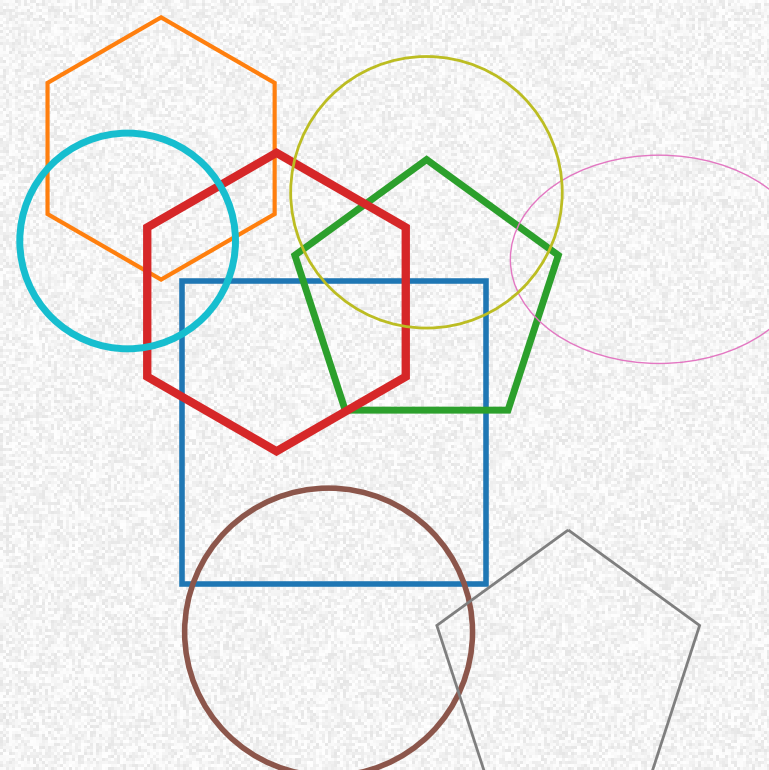[{"shape": "square", "thickness": 2, "radius": 0.98, "center": [0.434, 0.439]}, {"shape": "hexagon", "thickness": 1.5, "radius": 0.85, "center": [0.209, 0.807]}, {"shape": "pentagon", "thickness": 2.5, "radius": 0.9, "center": [0.554, 0.613]}, {"shape": "hexagon", "thickness": 3, "radius": 0.97, "center": [0.359, 0.608]}, {"shape": "circle", "thickness": 2, "radius": 0.93, "center": [0.427, 0.179]}, {"shape": "oval", "thickness": 0.5, "radius": 0.97, "center": [0.856, 0.663]}, {"shape": "pentagon", "thickness": 1, "radius": 0.9, "center": [0.738, 0.132]}, {"shape": "circle", "thickness": 1, "radius": 0.88, "center": [0.554, 0.75]}, {"shape": "circle", "thickness": 2.5, "radius": 0.7, "center": [0.166, 0.687]}]